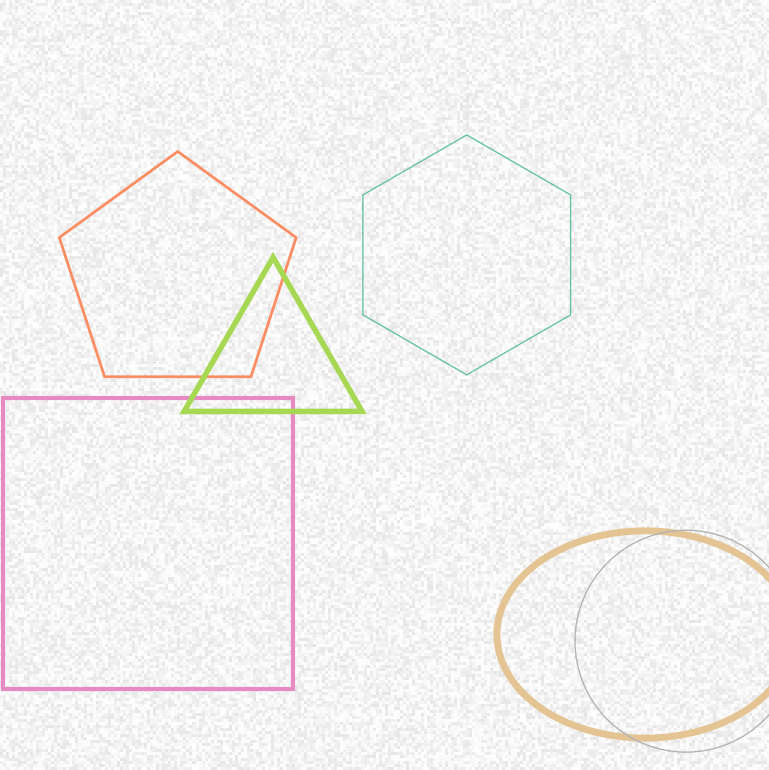[{"shape": "hexagon", "thickness": 0.5, "radius": 0.78, "center": [0.606, 0.669]}, {"shape": "pentagon", "thickness": 1, "radius": 0.81, "center": [0.231, 0.642]}, {"shape": "square", "thickness": 1.5, "radius": 0.94, "center": [0.192, 0.294]}, {"shape": "triangle", "thickness": 2, "radius": 0.67, "center": [0.355, 0.532]}, {"shape": "oval", "thickness": 2.5, "radius": 0.96, "center": [0.838, 0.176]}, {"shape": "circle", "thickness": 0.5, "radius": 0.72, "center": [0.891, 0.167]}]